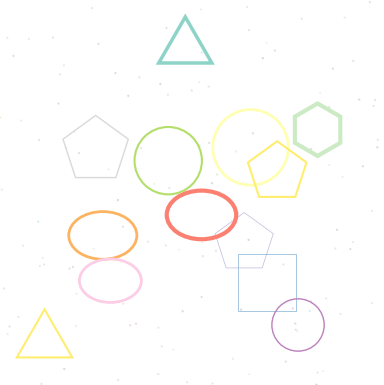[{"shape": "triangle", "thickness": 2.5, "radius": 0.4, "center": [0.481, 0.876]}, {"shape": "circle", "thickness": 2, "radius": 0.49, "center": [0.651, 0.617]}, {"shape": "pentagon", "thickness": 0.5, "radius": 0.4, "center": [0.634, 0.368]}, {"shape": "oval", "thickness": 3, "radius": 0.45, "center": [0.523, 0.442]}, {"shape": "square", "thickness": 0.5, "radius": 0.38, "center": [0.694, 0.266]}, {"shape": "oval", "thickness": 2, "radius": 0.44, "center": [0.267, 0.388]}, {"shape": "circle", "thickness": 1.5, "radius": 0.44, "center": [0.437, 0.583]}, {"shape": "oval", "thickness": 2, "radius": 0.4, "center": [0.287, 0.271]}, {"shape": "pentagon", "thickness": 1, "radius": 0.45, "center": [0.248, 0.611]}, {"shape": "circle", "thickness": 1, "radius": 0.34, "center": [0.774, 0.156]}, {"shape": "hexagon", "thickness": 3, "radius": 0.34, "center": [0.825, 0.663]}, {"shape": "triangle", "thickness": 1.5, "radius": 0.42, "center": [0.116, 0.113]}, {"shape": "pentagon", "thickness": 1.5, "radius": 0.4, "center": [0.72, 0.553]}]